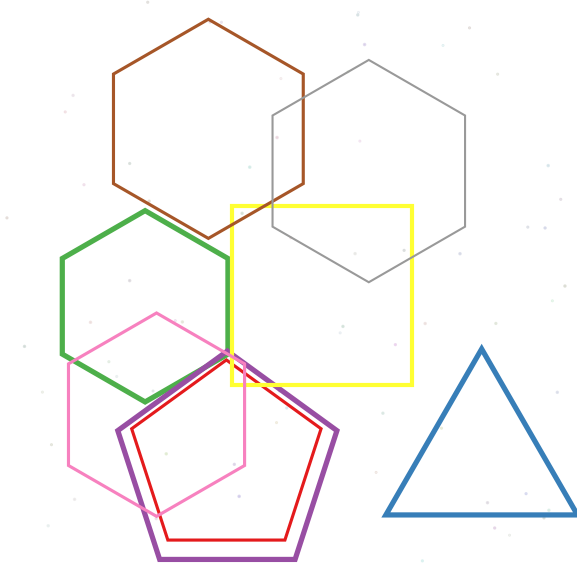[{"shape": "pentagon", "thickness": 1.5, "radius": 0.86, "center": [0.392, 0.203]}, {"shape": "triangle", "thickness": 2.5, "radius": 0.96, "center": [0.834, 0.203]}, {"shape": "hexagon", "thickness": 2.5, "radius": 0.83, "center": [0.251, 0.469]}, {"shape": "pentagon", "thickness": 2.5, "radius": 1.0, "center": [0.394, 0.192]}, {"shape": "square", "thickness": 2, "radius": 0.78, "center": [0.558, 0.487]}, {"shape": "hexagon", "thickness": 1.5, "radius": 0.95, "center": [0.361, 0.776]}, {"shape": "hexagon", "thickness": 1.5, "radius": 0.88, "center": [0.271, 0.281]}, {"shape": "hexagon", "thickness": 1, "radius": 0.96, "center": [0.639, 0.703]}]